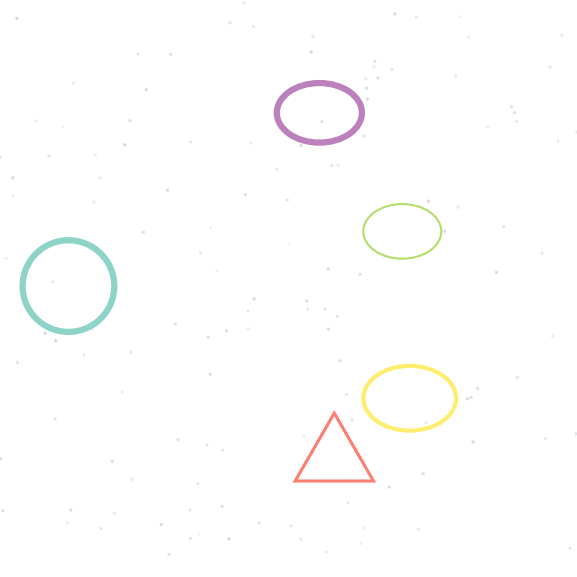[{"shape": "circle", "thickness": 3, "radius": 0.4, "center": [0.119, 0.504]}, {"shape": "triangle", "thickness": 1.5, "radius": 0.39, "center": [0.579, 0.205]}, {"shape": "oval", "thickness": 1, "radius": 0.34, "center": [0.697, 0.598]}, {"shape": "oval", "thickness": 3, "radius": 0.37, "center": [0.553, 0.804]}, {"shape": "oval", "thickness": 2, "radius": 0.4, "center": [0.71, 0.309]}]